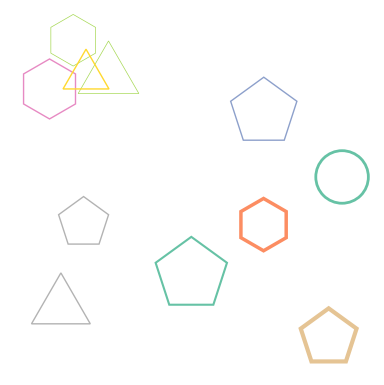[{"shape": "circle", "thickness": 2, "radius": 0.34, "center": [0.889, 0.54]}, {"shape": "pentagon", "thickness": 1.5, "radius": 0.49, "center": [0.497, 0.287]}, {"shape": "hexagon", "thickness": 2.5, "radius": 0.34, "center": [0.685, 0.417]}, {"shape": "pentagon", "thickness": 1, "radius": 0.45, "center": [0.685, 0.709]}, {"shape": "hexagon", "thickness": 1, "radius": 0.39, "center": [0.129, 0.769]}, {"shape": "triangle", "thickness": 0.5, "radius": 0.46, "center": [0.282, 0.803]}, {"shape": "hexagon", "thickness": 0.5, "radius": 0.34, "center": [0.19, 0.895]}, {"shape": "triangle", "thickness": 1, "radius": 0.34, "center": [0.223, 0.803]}, {"shape": "pentagon", "thickness": 3, "radius": 0.38, "center": [0.854, 0.123]}, {"shape": "triangle", "thickness": 1, "radius": 0.44, "center": [0.158, 0.203]}, {"shape": "pentagon", "thickness": 1, "radius": 0.34, "center": [0.217, 0.421]}]